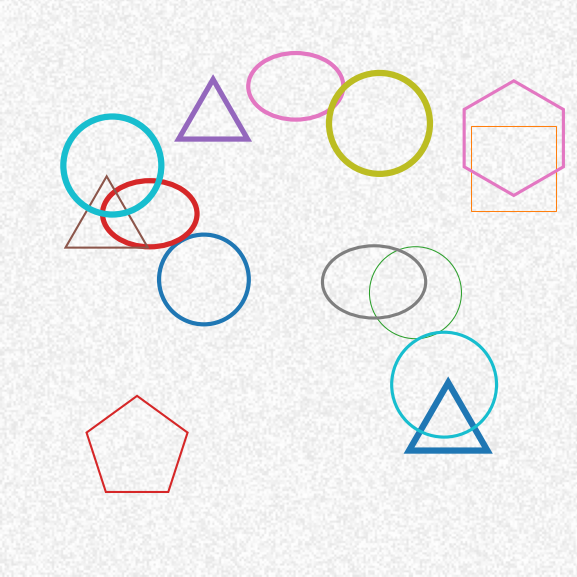[{"shape": "triangle", "thickness": 3, "radius": 0.39, "center": [0.776, 0.258]}, {"shape": "circle", "thickness": 2, "radius": 0.39, "center": [0.353, 0.515]}, {"shape": "square", "thickness": 0.5, "radius": 0.37, "center": [0.89, 0.707]}, {"shape": "circle", "thickness": 0.5, "radius": 0.4, "center": [0.719, 0.492]}, {"shape": "pentagon", "thickness": 1, "radius": 0.46, "center": [0.237, 0.222]}, {"shape": "oval", "thickness": 2.5, "radius": 0.41, "center": [0.259, 0.629]}, {"shape": "triangle", "thickness": 2.5, "radius": 0.34, "center": [0.369, 0.793]}, {"shape": "triangle", "thickness": 1, "radius": 0.41, "center": [0.185, 0.612]}, {"shape": "oval", "thickness": 2, "radius": 0.41, "center": [0.512, 0.85]}, {"shape": "hexagon", "thickness": 1.5, "radius": 0.5, "center": [0.89, 0.76]}, {"shape": "oval", "thickness": 1.5, "radius": 0.45, "center": [0.648, 0.511]}, {"shape": "circle", "thickness": 3, "radius": 0.44, "center": [0.657, 0.785]}, {"shape": "circle", "thickness": 3, "radius": 0.42, "center": [0.195, 0.713]}, {"shape": "circle", "thickness": 1.5, "radius": 0.45, "center": [0.769, 0.333]}]